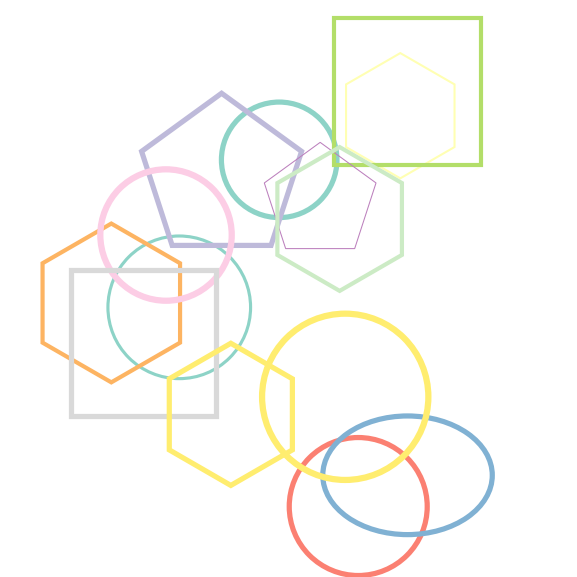[{"shape": "circle", "thickness": 2.5, "radius": 0.5, "center": [0.483, 0.722]}, {"shape": "circle", "thickness": 1.5, "radius": 0.62, "center": [0.31, 0.467]}, {"shape": "hexagon", "thickness": 1, "radius": 0.54, "center": [0.693, 0.799]}, {"shape": "pentagon", "thickness": 2.5, "radius": 0.73, "center": [0.384, 0.692]}, {"shape": "circle", "thickness": 2.5, "radius": 0.6, "center": [0.62, 0.122]}, {"shape": "oval", "thickness": 2.5, "radius": 0.73, "center": [0.706, 0.176]}, {"shape": "hexagon", "thickness": 2, "radius": 0.69, "center": [0.193, 0.475]}, {"shape": "square", "thickness": 2, "radius": 0.64, "center": [0.706, 0.841]}, {"shape": "circle", "thickness": 3, "radius": 0.57, "center": [0.287, 0.592]}, {"shape": "square", "thickness": 2.5, "radius": 0.63, "center": [0.249, 0.405]}, {"shape": "pentagon", "thickness": 0.5, "radius": 0.51, "center": [0.554, 0.651]}, {"shape": "hexagon", "thickness": 2, "radius": 0.62, "center": [0.588, 0.62]}, {"shape": "hexagon", "thickness": 2.5, "radius": 0.62, "center": [0.4, 0.282]}, {"shape": "circle", "thickness": 3, "radius": 0.72, "center": [0.598, 0.312]}]